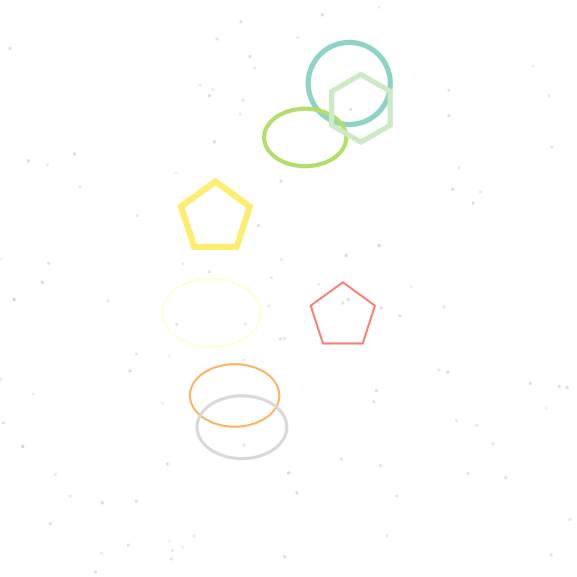[{"shape": "circle", "thickness": 2.5, "radius": 0.36, "center": [0.605, 0.855]}, {"shape": "oval", "thickness": 0.5, "radius": 0.42, "center": [0.366, 0.457]}, {"shape": "pentagon", "thickness": 1, "radius": 0.29, "center": [0.594, 0.452]}, {"shape": "oval", "thickness": 1, "radius": 0.39, "center": [0.406, 0.314]}, {"shape": "oval", "thickness": 2, "radius": 0.36, "center": [0.528, 0.761]}, {"shape": "oval", "thickness": 1.5, "radius": 0.39, "center": [0.419, 0.259]}, {"shape": "hexagon", "thickness": 2.5, "radius": 0.29, "center": [0.625, 0.812]}, {"shape": "pentagon", "thickness": 3, "radius": 0.31, "center": [0.373, 0.622]}]